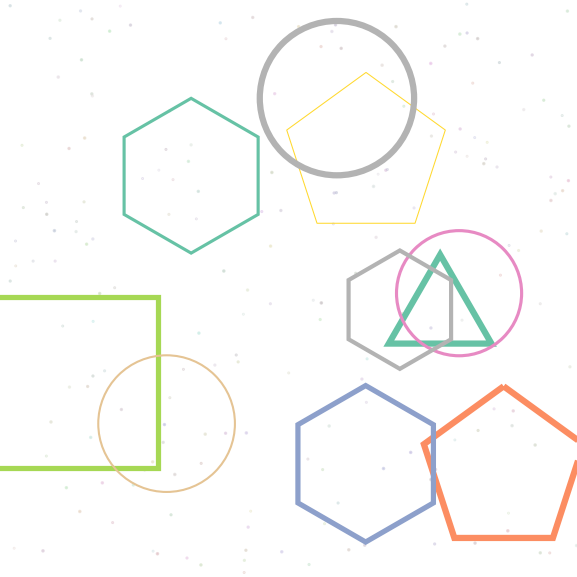[{"shape": "hexagon", "thickness": 1.5, "radius": 0.67, "center": [0.331, 0.695]}, {"shape": "triangle", "thickness": 3, "radius": 0.51, "center": [0.762, 0.455]}, {"shape": "pentagon", "thickness": 3, "radius": 0.73, "center": [0.872, 0.185]}, {"shape": "hexagon", "thickness": 2.5, "radius": 0.68, "center": [0.633, 0.196]}, {"shape": "circle", "thickness": 1.5, "radius": 0.54, "center": [0.795, 0.491]}, {"shape": "square", "thickness": 2.5, "radius": 0.74, "center": [0.124, 0.337]}, {"shape": "pentagon", "thickness": 0.5, "radius": 0.72, "center": [0.634, 0.729]}, {"shape": "circle", "thickness": 1, "radius": 0.59, "center": [0.288, 0.266]}, {"shape": "circle", "thickness": 3, "radius": 0.67, "center": [0.583, 0.829]}, {"shape": "hexagon", "thickness": 2, "radius": 0.51, "center": [0.692, 0.463]}]